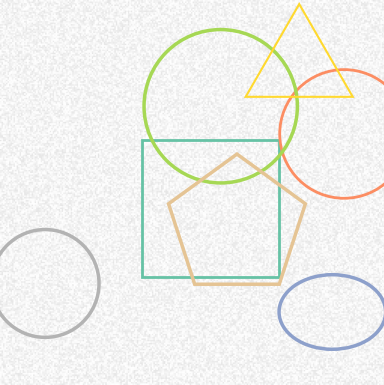[{"shape": "square", "thickness": 2, "radius": 0.89, "center": [0.548, 0.458]}, {"shape": "circle", "thickness": 2, "radius": 0.84, "center": [0.894, 0.652]}, {"shape": "oval", "thickness": 2.5, "radius": 0.69, "center": [0.863, 0.19]}, {"shape": "circle", "thickness": 2.5, "radius": 1.0, "center": [0.573, 0.724]}, {"shape": "triangle", "thickness": 1.5, "radius": 0.8, "center": [0.777, 0.829]}, {"shape": "pentagon", "thickness": 2.5, "radius": 0.93, "center": [0.616, 0.413]}, {"shape": "circle", "thickness": 2.5, "radius": 0.7, "center": [0.117, 0.264]}]